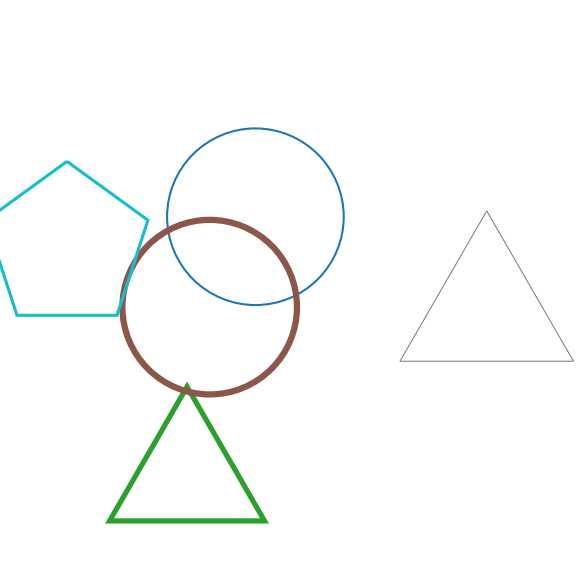[{"shape": "circle", "thickness": 1, "radius": 0.76, "center": [0.442, 0.624]}, {"shape": "triangle", "thickness": 2.5, "radius": 0.77, "center": [0.324, 0.175]}, {"shape": "circle", "thickness": 3, "radius": 0.76, "center": [0.363, 0.467]}, {"shape": "triangle", "thickness": 0.5, "radius": 0.87, "center": [0.843, 0.46]}, {"shape": "pentagon", "thickness": 1.5, "radius": 0.74, "center": [0.116, 0.572]}]